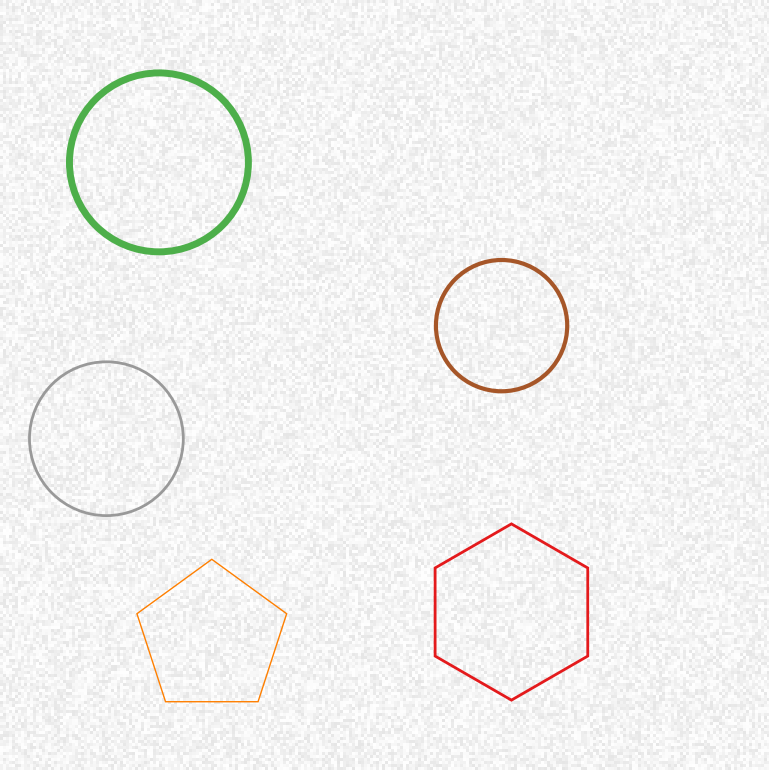[{"shape": "hexagon", "thickness": 1, "radius": 0.57, "center": [0.664, 0.205]}, {"shape": "circle", "thickness": 2.5, "radius": 0.58, "center": [0.206, 0.789]}, {"shape": "pentagon", "thickness": 0.5, "radius": 0.51, "center": [0.275, 0.171]}, {"shape": "circle", "thickness": 1.5, "radius": 0.43, "center": [0.651, 0.577]}, {"shape": "circle", "thickness": 1, "radius": 0.5, "center": [0.138, 0.43]}]